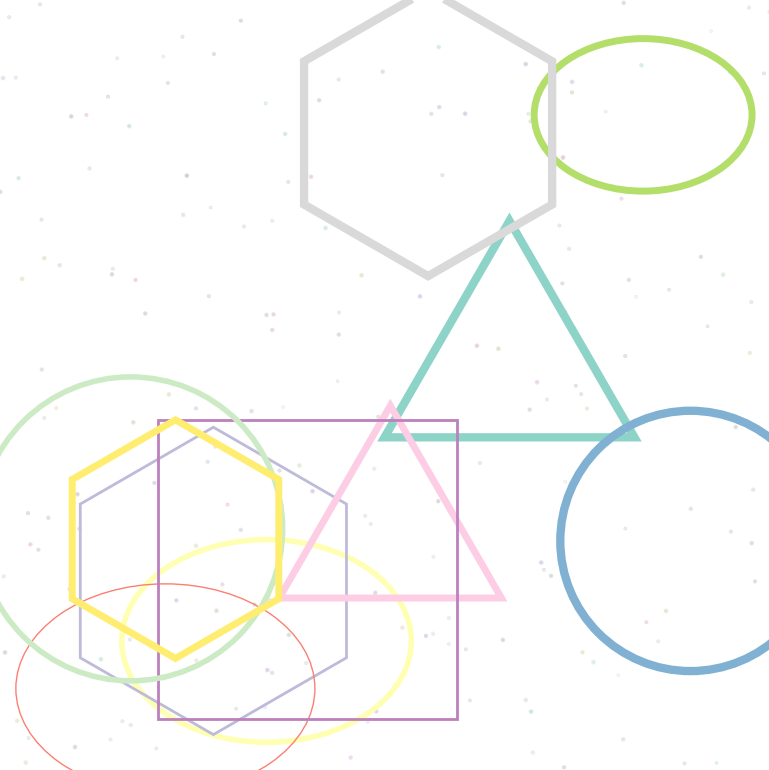[{"shape": "triangle", "thickness": 3, "radius": 0.94, "center": [0.662, 0.526]}, {"shape": "oval", "thickness": 2, "radius": 0.94, "center": [0.346, 0.168]}, {"shape": "hexagon", "thickness": 1, "radius": 1.0, "center": [0.277, 0.246]}, {"shape": "oval", "thickness": 0.5, "radius": 0.97, "center": [0.215, 0.106]}, {"shape": "circle", "thickness": 3, "radius": 0.85, "center": [0.897, 0.298]}, {"shape": "oval", "thickness": 2.5, "radius": 0.71, "center": [0.835, 0.851]}, {"shape": "triangle", "thickness": 2.5, "radius": 0.83, "center": [0.507, 0.307]}, {"shape": "hexagon", "thickness": 3, "radius": 0.93, "center": [0.556, 0.827]}, {"shape": "square", "thickness": 1, "radius": 0.97, "center": [0.399, 0.26]}, {"shape": "circle", "thickness": 2, "radius": 0.99, "center": [0.17, 0.313]}, {"shape": "hexagon", "thickness": 2.5, "radius": 0.77, "center": [0.228, 0.3]}]